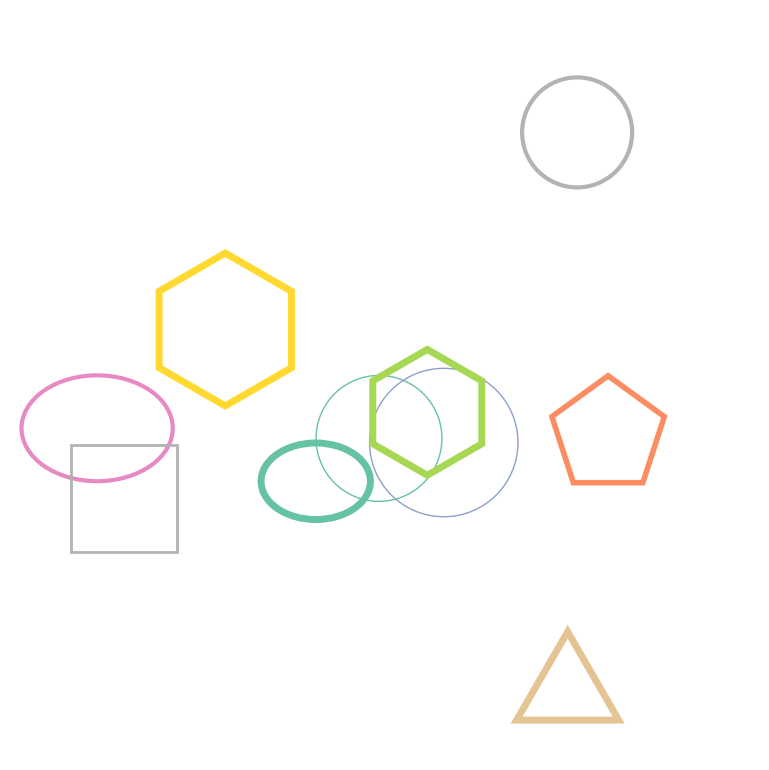[{"shape": "circle", "thickness": 0.5, "radius": 0.41, "center": [0.492, 0.431]}, {"shape": "oval", "thickness": 2.5, "radius": 0.36, "center": [0.41, 0.375]}, {"shape": "pentagon", "thickness": 2, "radius": 0.38, "center": [0.79, 0.435]}, {"shape": "circle", "thickness": 0.5, "radius": 0.48, "center": [0.576, 0.425]}, {"shape": "oval", "thickness": 1.5, "radius": 0.49, "center": [0.126, 0.444]}, {"shape": "hexagon", "thickness": 2.5, "radius": 0.41, "center": [0.555, 0.464]}, {"shape": "hexagon", "thickness": 2.5, "radius": 0.5, "center": [0.293, 0.572]}, {"shape": "triangle", "thickness": 2.5, "radius": 0.38, "center": [0.737, 0.103]}, {"shape": "circle", "thickness": 1.5, "radius": 0.36, "center": [0.75, 0.828]}, {"shape": "square", "thickness": 1, "radius": 0.35, "center": [0.161, 0.352]}]